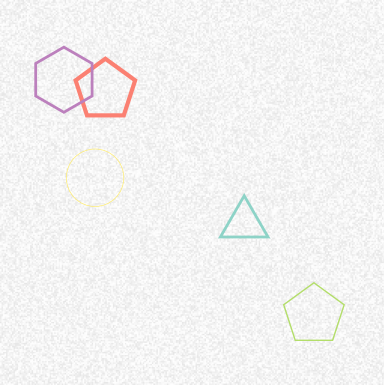[{"shape": "triangle", "thickness": 2, "radius": 0.36, "center": [0.634, 0.42]}, {"shape": "pentagon", "thickness": 3, "radius": 0.41, "center": [0.274, 0.766]}, {"shape": "pentagon", "thickness": 1, "radius": 0.41, "center": [0.815, 0.183]}, {"shape": "hexagon", "thickness": 2, "radius": 0.42, "center": [0.166, 0.793]}, {"shape": "circle", "thickness": 0.5, "radius": 0.37, "center": [0.247, 0.538]}]